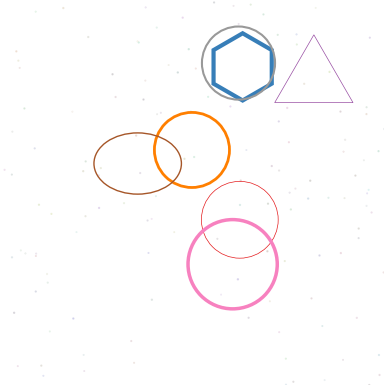[{"shape": "circle", "thickness": 0.5, "radius": 0.5, "center": [0.623, 0.429]}, {"shape": "hexagon", "thickness": 3, "radius": 0.44, "center": [0.63, 0.826]}, {"shape": "triangle", "thickness": 0.5, "radius": 0.59, "center": [0.815, 0.792]}, {"shape": "circle", "thickness": 2, "radius": 0.49, "center": [0.499, 0.61]}, {"shape": "oval", "thickness": 1, "radius": 0.57, "center": [0.358, 0.575]}, {"shape": "circle", "thickness": 2.5, "radius": 0.58, "center": [0.604, 0.314]}, {"shape": "circle", "thickness": 1.5, "radius": 0.47, "center": [0.619, 0.836]}]